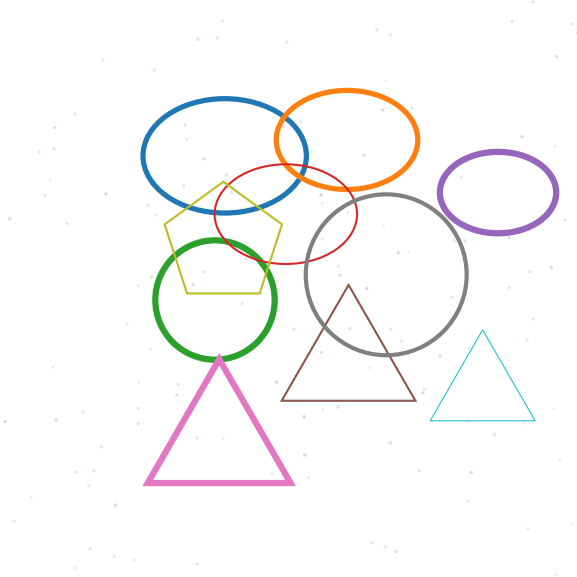[{"shape": "oval", "thickness": 2.5, "radius": 0.71, "center": [0.389, 0.729]}, {"shape": "oval", "thickness": 2.5, "radius": 0.61, "center": [0.601, 0.757]}, {"shape": "circle", "thickness": 3, "radius": 0.52, "center": [0.372, 0.48]}, {"shape": "oval", "thickness": 1, "radius": 0.62, "center": [0.495, 0.628]}, {"shape": "oval", "thickness": 3, "radius": 0.5, "center": [0.862, 0.666]}, {"shape": "triangle", "thickness": 1, "radius": 0.67, "center": [0.604, 0.372]}, {"shape": "triangle", "thickness": 3, "radius": 0.71, "center": [0.38, 0.234]}, {"shape": "circle", "thickness": 2, "radius": 0.7, "center": [0.669, 0.523]}, {"shape": "pentagon", "thickness": 1, "radius": 0.53, "center": [0.387, 0.578]}, {"shape": "triangle", "thickness": 0.5, "radius": 0.53, "center": [0.836, 0.323]}]